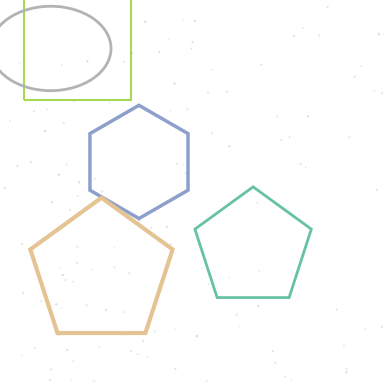[{"shape": "pentagon", "thickness": 2, "radius": 0.79, "center": [0.657, 0.356]}, {"shape": "hexagon", "thickness": 2.5, "radius": 0.74, "center": [0.361, 0.579]}, {"shape": "square", "thickness": 1.5, "radius": 0.7, "center": [0.202, 0.88]}, {"shape": "pentagon", "thickness": 3, "radius": 0.97, "center": [0.264, 0.292]}, {"shape": "oval", "thickness": 2, "radius": 0.78, "center": [0.132, 0.874]}]